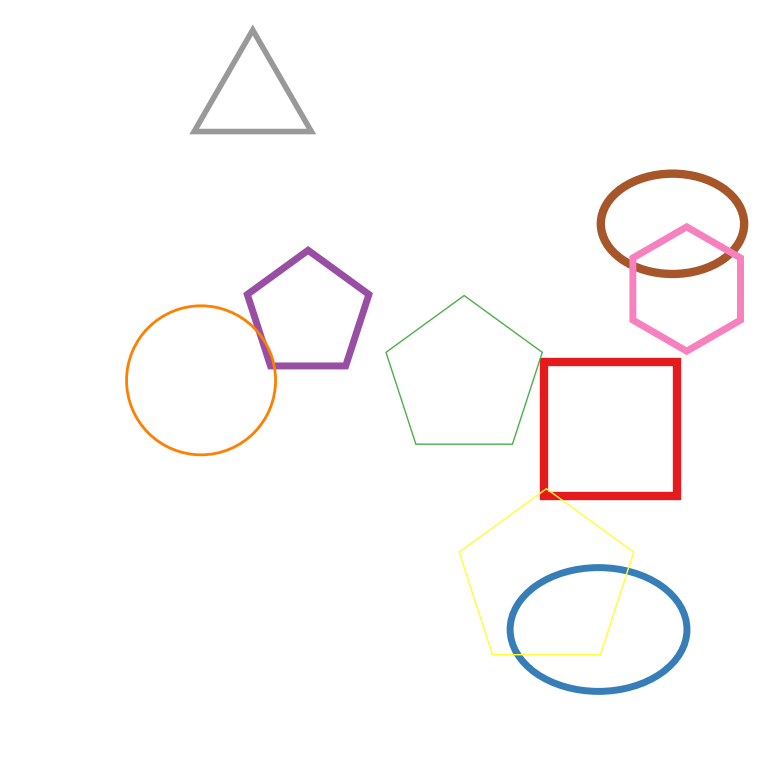[{"shape": "square", "thickness": 3, "radius": 0.43, "center": [0.793, 0.443]}, {"shape": "oval", "thickness": 2.5, "radius": 0.57, "center": [0.777, 0.182]}, {"shape": "pentagon", "thickness": 0.5, "radius": 0.53, "center": [0.603, 0.509]}, {"shape": "pentagon", "thickness": 2.5, "radius": 0.42, "center": [0.4, 0.592]}, {"shape": "circle", "thickness": 1, "radius": 0.48, "center": [0.261, 0.506]}, {"shape": "pentagon", "thickness": 0.5, "radius": 0.6, "center": [0.71, 0.246]}, {"shape": "oval", "thickness": 3, "radius": 0.47, "center": [0.873, 0.709]}, {"shape": "hexagon", "thickness": 2.5, "radius": 0.4, "center": [0.892, 0.625]}, {"shape": "triangle", "thickness": 2, "radius": 0.44, "center": [0.328, 0.873]}]